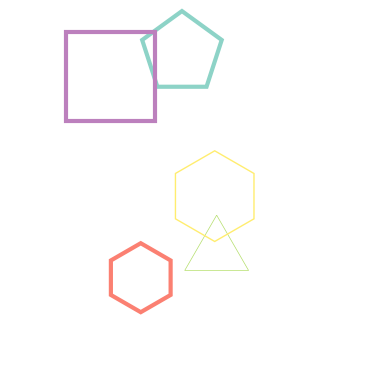[{"shape": "pentagon", "thickness": 3, "radius": 0.54, "center": [0.473, 0.863]}, {"shape": "hexagon", "thickness": 3, "radius": 0.45, "center": [0.366, 0.279]}, {"shape": "triangle", "thickness": 0.5, "radius": 0.48, "center": [0.563, 0.345]}, {"shape": "square", "thickness": 3, "radius": 0.58, "center": [0.286, 0.801]}, {"shape": "hexagon", "thickness": 1, "radius": 0.59, "center": [0.558, 0.491]}]